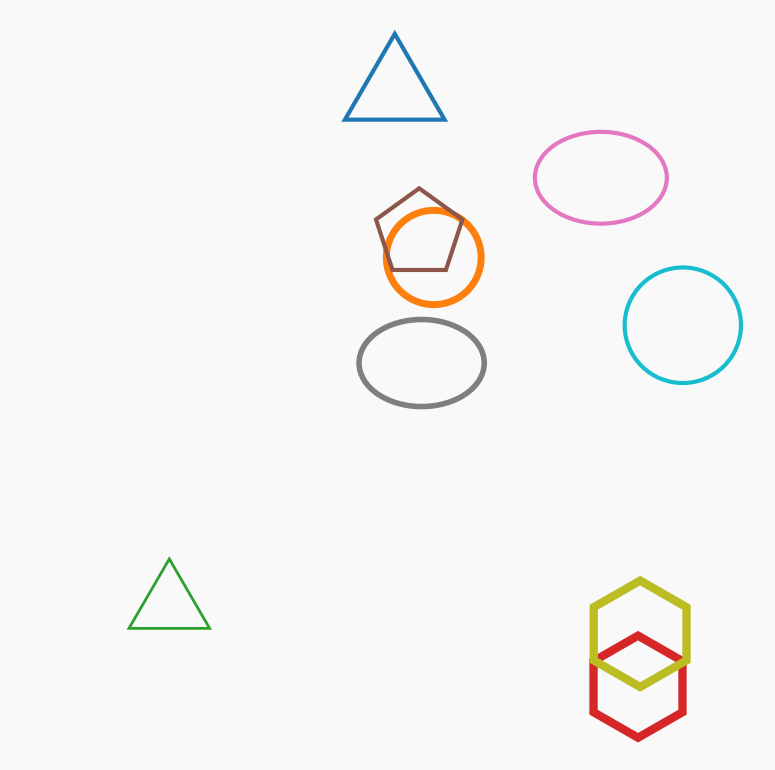[{"shape": "triangle", "thickness": 1.5, "radius": 0.37, "center": [0.509, 0.882]}, {"shape": "circle", "thickness": 2.5, "radius": 0.31, "center": [0.56, 0.666]}, {"shape": "triangle", "thickness": 1, "radius": 0.3, "center": [0.218, 0.214]}, {"shape": "hexagon", "thickness": 3, "radius": 0.33, "center": [0.823, 0.108]}, {"shape": "pentagon", "thickness": 1.5, "radius": 0.29, "center": [0.541, 0.697]}, {"shape": "oval", "thickness": 1.5, "radius": 0.43, "center": [0.775, 0.769]}, {"shape": "oval", "thickness": 2, "radius": 0.4, "center": [0.544, 0.529]}, {"shape": "hexagon", "thickness": 3, "radius": 0.35, "center": [0.826, 0.177]}, {"shape": "circle", "thickness": 1.5, "radius": 0.38, "center": [0.881, 0.578]}]